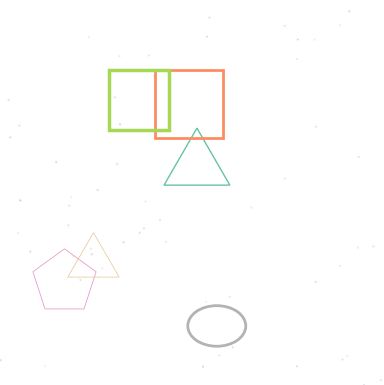[{"shape": "triangle", "thickness": 1, "radius": 0.49, "center": [0.512, 0.568]}, {"shape": "square", "thickness": 2, "radius": 0.44, "center": [0.49, 0.73]}, {"shape": "pentagon", "thickness": 0.5, "radius": 0.43, "center": [0.168, 0.267]}, {"shape": "square", "thickness": 2.5, "radius": 0.39, "center": [0.362, 0.74]}, {"shape": "triangle", "thickness": 0.5, "radius": 0.39, "center": [0.243, 0.319]}, {"shape": "oval", "thickness": 2, "radius": 0.38, "center": [0.563, 0.153]}]